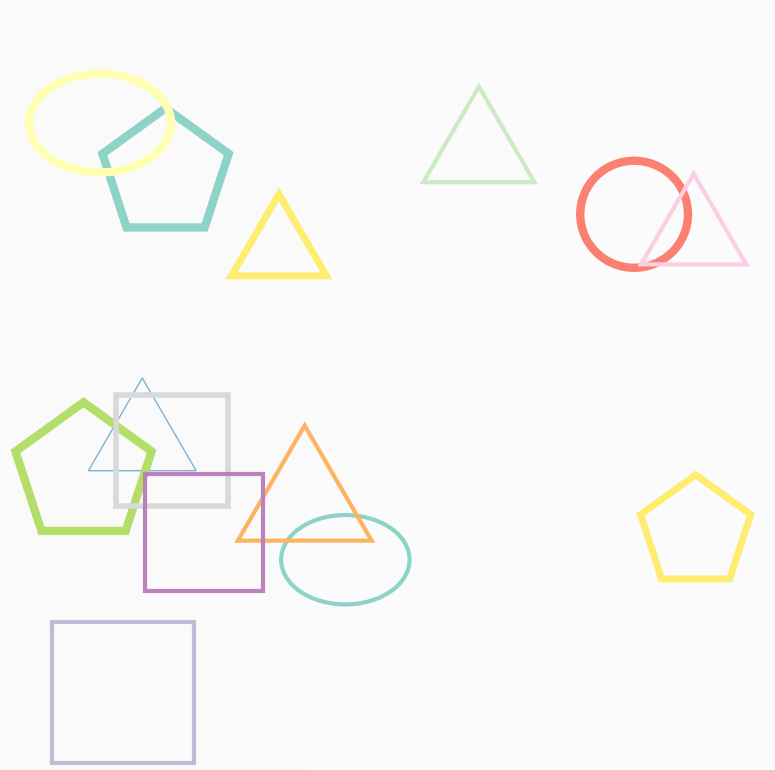[{"shape": "oval", "thickness": 1.5, "radius": 0.41, "center": [0.446, 0.273]}, {"shape": "pentagon", "thickness": 3, "radius": 0.43, "center": [0.214, 0.774]}, {"shape": "oval", "thickness": 3, "radius": 0.46, "center": [0.129, 0.84]}, {"shape": "square", "thickness": 1.5, "radius": 0.46, "center": [0.158, 0.1]}, {"shape": "circle", "thickness": 3, "radius": 0.35, "center": [0.818, 0.722]}, {"shape": "triangle", "thickness": 0.5, "radius": 0.4, "center": [0.184, 0.429]}, {"shape": "triangle", "thickness": 1.5, "radius": 0.5, "center": [0.393, 0.348]}, {"shape": "pentagon", "thickness": 3, "radius": 0.46, "center": [0.108, 0.385]}, {"shape": "triangle", "thickness": 1.5, "radius": 0.39, "center": [0.895, 0.696]}, {"shape": "square", "thickness": 2, "radius": 0.36, "center": [0.222, 0.415]}, {"shape": "square", "thickness": 1.5, "radius": 0.38, "center": [0.263, 0.309]}, {"shape": "triangle", "thickness": 1.5, "radius": 0.41, "center": [0.618, 0.805]}, {"shape": "pentagon", "thickness": 2.5, "radius": 0.37, "center": [0.898, 0.309]}, {"shape": "triangle", "thickness": 2.5, "radius": 0.35, "center": [0.36, 0.677]}]